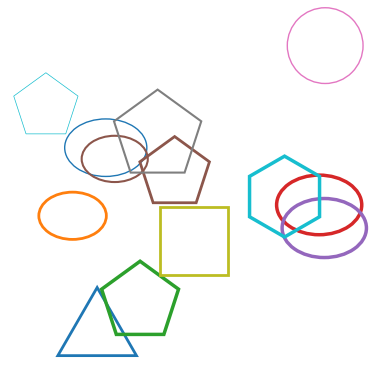[{"shape": "triangle", "thickness": 2, "radius": 0.59, "center": [0.252, 0.135]}, {"shape": "oval", "thickness": 1, "radius": 0.53, "center": [0.275, 0.616]}, {"shape": "oval", "thickness": 2, "radius": 0.44, "center": [0.189, 0.44]}, {"shape": "pentagon", "thickness": 2.5, "radius": 0.53, "center": [0.364, 0.216]}, {"shape": "oval", "thickness": 2.5, "radius": 0.55, "center": [0.829, 0.468]}, {"shape": "oval", "thickness": 2.5, "radius": 0.55, "center": [0.842, 0.408]}, {"shape": "pentagon", "thickness": 2, "radius": 0.48, "center": [0.454, 0.55]}, {"shape": "oval", "thickness": 1.5, "radius": 0.43, "center": [0.298, 0.587]}, {"shape": "circle", "thickness": 1, "radius": 0.49, "center": [0.845, 0.882]}, {"shape": "pentagon", "thickness": 1.5, "radius": 0.6, "center": [0.409, 0.648]}, {"shape": "square", "thickness": 2, "radius": 0.44, "center": [0.504, 0.374]}, {"shape": "pentagon", "thickness": 0.5, "radius": 0.44, "center": [0.119, 0.723]}, {"shape": "hexagon", "thickness": 2.5, "radius": 0.52, "center": [0.739, 0.489]}]